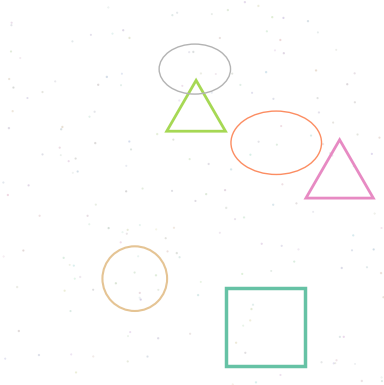[{"shape": "square", "thickness": 2.5, "radius": 0.51, "center": [0.69, 0.15]}, {"shape": "oval", "thickness": 1, "radius": 0.59, "center": [0.718, 0.629]}, {"shape": "triangle", "thickness": 2, "radius": 0.51, "center": [0.882, 0.536]}, {"shape": "triangle", "thickness": 2, "radius": 0.44, "center": [0.509, 0.703]}, {"shape": "circle", "thickness": 1.5, "radius": 0.42, "center": [0.35, 0.276]}, {"shape": "oval", "thickness": 1, "radius": 0.46, "center": [0.506, 0.821]}]